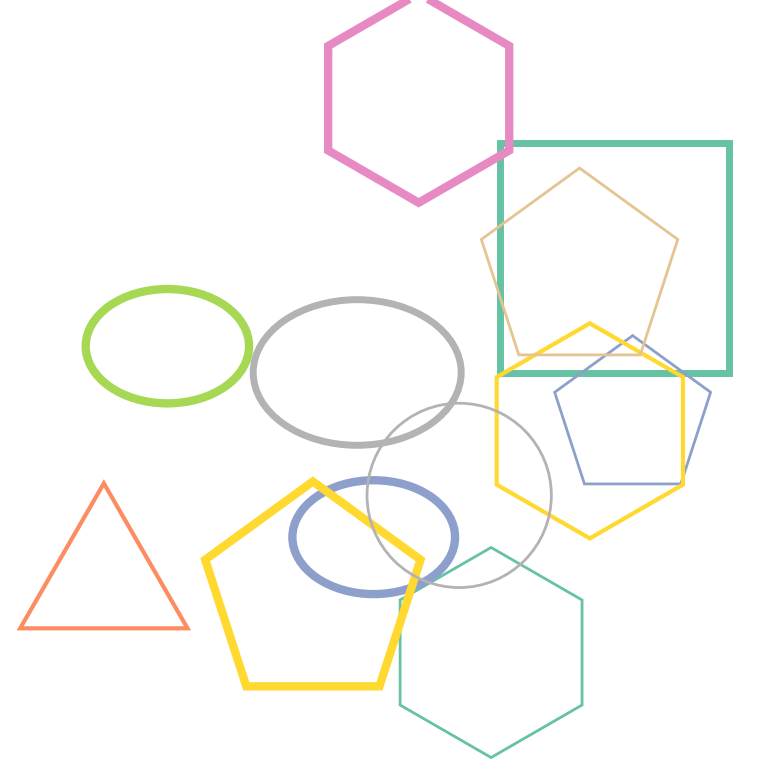[{"shape": "square", "thickness": 2.5, "radius": 0.75, "center": [0.798, 0.665]}, {"shape": "hexagon", "thickness": 1, "radius": 0.68, "center": [0.638, 0.153]}, {"shape": "triangle", "thickness": 1.5, "radius": 0.63, "center": [0.135, 0.247]}, {"shape": "pentagon", "thickness": 1, "radius": 0.53, "center": [0.822, 0.458]}, {"shape": "oval", "thickness": 3, "radius": 0.53, "center": [0.485, 0.302]}, {"shape": "hexagon", "thickness": 3, "radius": 0.68, "center": [0.544, 0.872]}, {"shape": "oval", "thickness": 3, "radius": 0.53, "center": [0.217, 0.55]}, {"shape": "pentagon", "thickness": 3, "radius": 0.74, "center": [0.406, 0.228]}, {"shape": "hexagon", "thickness": 1.5, "radius": 0.7, "center": [0.766, 0.44]}, {"shape": "pentagon", "thickness": 1, "radius": 0.67, "center": [0.753, 0.648]}, {"shape": "circle", "thickness": 1, "radius": 0.6, "center": [0.596, 0.357]}, {"shape": "oval", "thickness": 2.5, "radius": 0.68, "center": [0.464, 0.516]}]